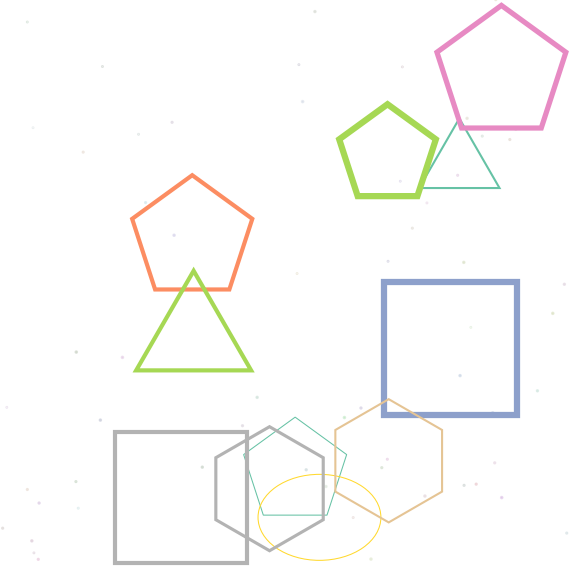[{"shape": "pentagon", "thickness": 0.5, "radius": 0.47, "center": [0.511, 0.183]}, {"shape": "triangle", "thickness": 1, "radius": 0.4, "center": [0.795, 0.714]}, {"shape": "pentagon", "thickness": 2, "radius": 0.55, "center": [0.333, 0.586]}, {"shape": "square", "thickness": 3, "radius": 0.58, "center": [0.78, 0.395]}, {"shape": "pentagon", "thickness": 2.5, "radius": 0.59, "center": [0.868, 0.872]}, {"shape": "pentagon", "thickness": 3, "radius": 0.44, "center": [0.671, 0.731]}, {"shape": "triangle", "thickness": 2, "radius": 0.57, "center": [0.335, 0.415]}, {"shape": "oval", "thickness": 0.5, "radius": 0.53, "center": [0.553, 0.103]}, {"shape": "hexagon", "thickness": 1, "radius": 0.53, "center": [0.673, 0.201]}, {"shape": "hexagon", "thickness": 1.5, "radius": 0.54, "center": [0.467, 0.153]}, {"shape": "square", "thickness": 2, "radius": 0.57, "center": [0.313, 0.138]}]